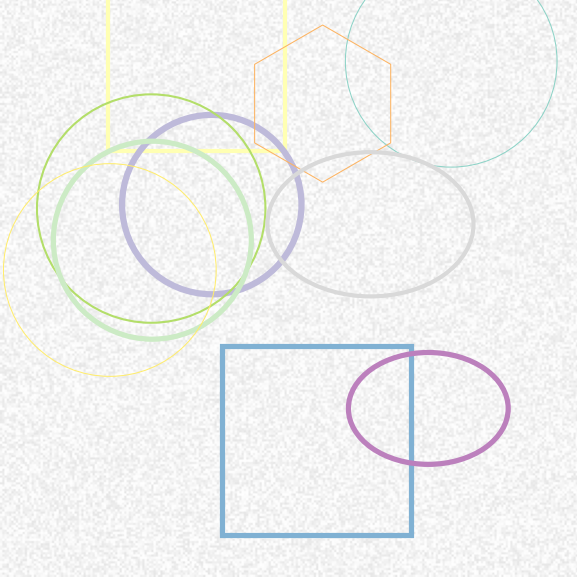[{"shape": "circle", "thickness": 0.5, "radius": 0.92, "center": [0.781, 0.893]}, {"shape": "square", "thickness": 2, "radius": 0.76, "center": [0.34, 0.89]}, {"shape": "circle", "thickness": 3, "radius": 0.78, "center": [0.367, 0.645]}, {"shape": "square", "thickness": 2.5, "radius": 0.82, "center": [0.547, 0.236]}, {"shape": "hexagon", "thickness": 0.5, "radius": 0.68, "center": [0.559, 0.82]}, {"shape": "circle", "thickness": 1, "radius": 0.99, "center": [0.262, 0.638]}, {"shape": "oval", "thickness": 2, "radius": 0.89, "center": [0.642, 0.611]}, {"shape": "oval", "thickness": 2.5, "radius": 0.69, "center": [0.742, 0.292]}, {"shape": "circle", "thickness": 2.5, "radius": 0.86, "center": [0.264, 0.583]}, {"shape": "circle", "thickness": 0.5, "radius": 0.92, "center": [0.19, 0.532]}]